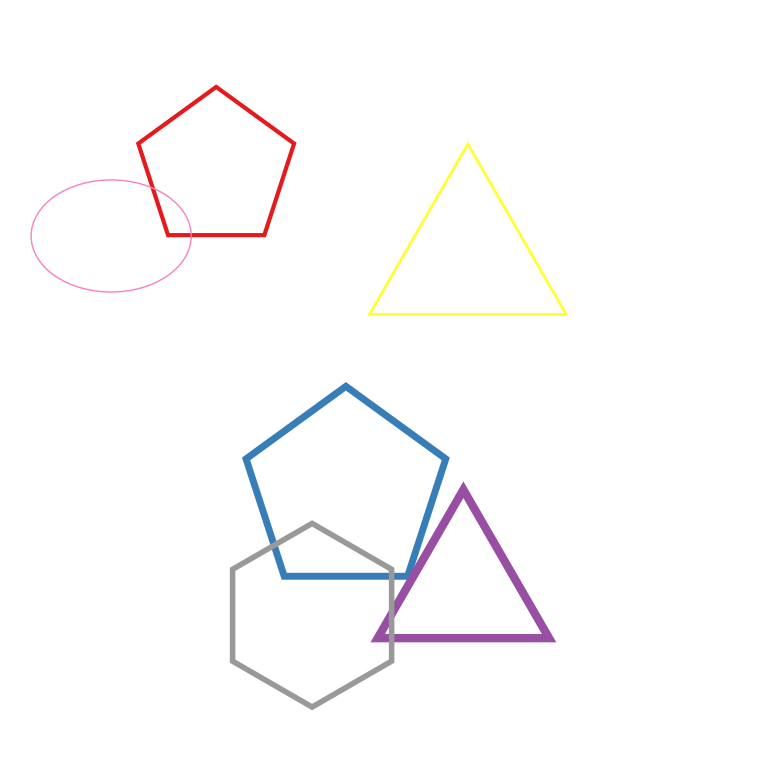[{"shape": "pentagon", "thickness": 1.5, "radius": 0.53, "center": [0.281, 0.781]}, {"shape": "pentagon", "thickness": 2.5, "radius": 0.68, "center": [0.449, 0.362]}, {"shape": "triangle", "thickness": 3, "radius": 0.64, "center": [0.602, 0.235]}, {"shape": "triangle", "thickness": 1, "radius": 0.74, "center": [0.608, 0.665]}, {"shape": "oval", "thickness": 0.5, "radius": 0.52, "center": [0.144, 0.694]}, {"shape": "hexagon", "thickness": 2, "radius": 0.6, "center": [0.405, 0.201]}]